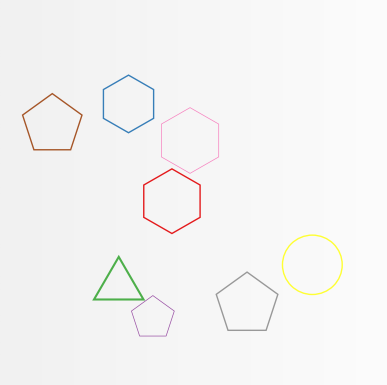[{"shape": "hexagon", "thickness": 1, "radius": 0.42, "center": [0.444, 0.477]}, {"shape": "hexagon", "thickness": 1, "radius": 0.37, "center": [0.332, 0.73]}, {"shape": "triangle", "thickness": 1.5, "radius": 0.37, "center": [0.306, 0.259]}, {"shape": "pentagon", "thickness": 0.5, "radius": 0.29, "center": [0.394, 0.174]}, {"shape": "circle", "thickness": 1, "radius": 0.39, "center": [0.806, 0.312]}, {"shape": "pentagon", "thickness": 1, "radius": 0.4, "center": [0.135, 0.676]}, {"shape": "hexagon", "thickness": 0.5, "radius": 0.43, "center": [0.49, 0.635]}, {"shape": "pentagon", "thickness": 1, "radius": 0.42, "center": [0.638, 0.21]}]